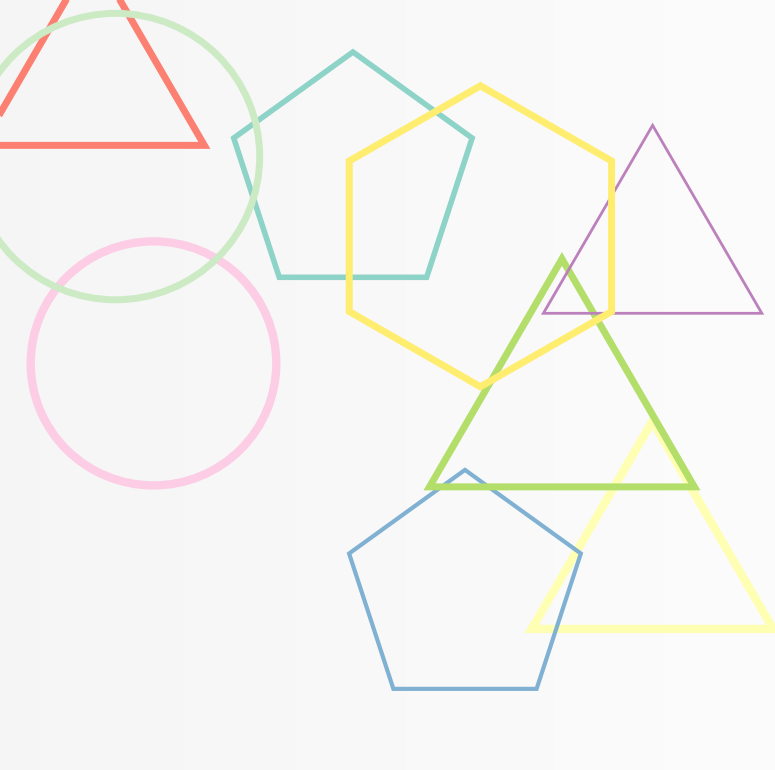[{"shape": "pentagon", "thickness": 2, "radius": 0.81, "center": [0.455, 0.771]}, {"shape": "triangle", "thickness": 3, "radius": 0.9, "center": [0.842, 0.273]}, {"shape": "triangle", "thickness": 2.5, "radius": 0.83, "center": [0.12, 0.894]}, {"shape": "pentagon", "thickness": 1.5, "radius": 0.79, "center": [0.6, 0.233]}, {"shape": "triangle", "thickness": 2.5, "radius": 0.99, "center": [0.725, 0.466]}, {"shape": "circle", "thickness": 3, "radius": 0.79, "center": [0.198, 0.528]}, {"shape": "triangle", "thickness": 1, "radius": 0.81, "center": [0.842, 0.674]}, {"shape": "circle", "thickness": 2.5, "radius": 0.93, "center": [0.149, 0.797]}, {"shape": "hexagon", "thickness": 2.5, "radius": 0.98, "center": [0.62, 0.693]}]